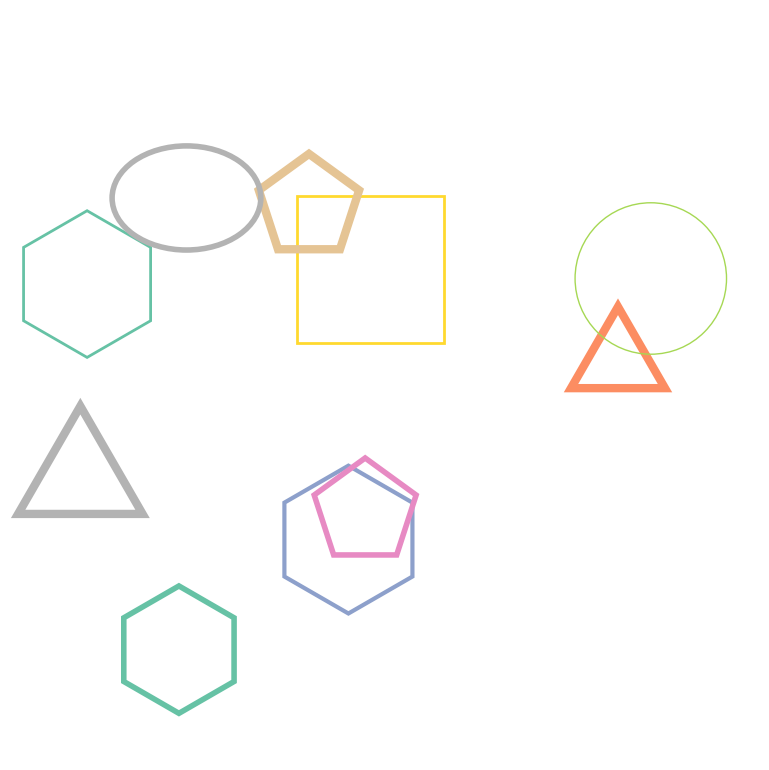[{"shape": "hexagon", "thickness": 1, "radius": 0.48, "center": [0.113, 0.631]}, {"shape": "hexagon", "thickness": 2, "radius": 0.41, "center": [0.232, 0.156]}, {"shape": "triangle", "thickness": 3, "radius": 0.35, "center": [0.803, 0.531]}, {"shape": "hexagon", "thickness": 1.5, "radius": 0.48, "center": [0.452, 0.299]}, {"shape": "pentagon", "thickness": 2, "radius": 0.35, "center": [0.474, 0.336]}, {"shape": "circle", "thickness": 0.5, "radius": 0.49, "center": [0.845, 0.638]}, {"shape": "square", "thickness": 1, "radius": 0.48, "center": [0.481, 0.65]}, {"shape": "pentagon", "thickness": 3, "radius": 0.34, "center": [0.401, 0.732]}, {"shape": "triangle", "thickness": 3, "radius": 0.47, "center": [0.104, 0.379]}, {"shape": "oval", "thickness": 2, "radius": 0.48, "center": [0.242, 0.743]}]